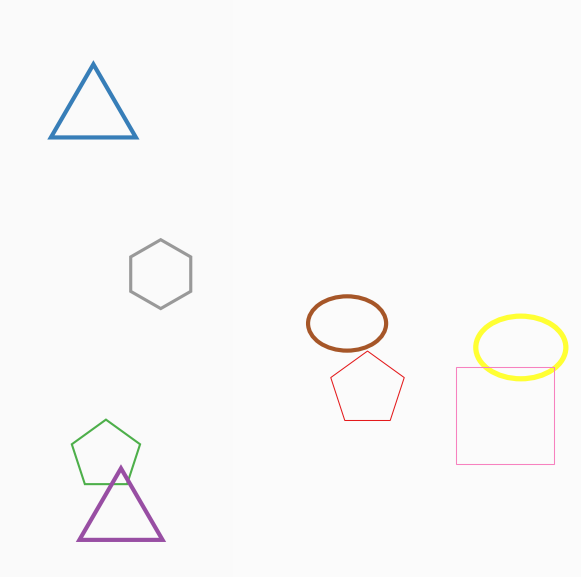[{"shape": "pentagon", "thickness": 0.5, "radius": 0.33, "center": [0.632, 0.325]}, {"shape": "triangle", "thickness": 2, "radius": 0.42, "center": [0.161, 0.803]}, {"shape": "pentagon", "thickness": 1, "radius": 0.31, "center": [0.182, 0.211]}, {"shape": "triangle", "thickness": 2, "radius": 0.41, "center": [0.208, 0.106]}, {"shape": "oval", "thickness": 2.5, "radius": 0.39, "center": [0.896, 0.397]}, {"shape": "oval", "thickness": 2, "radius": 0.34, "center": [0.597, 0.439]}, {"shape": "square", "thickness": 0.5, "radius": 0.42, "center": [0.869, 0.279]}, {"shape": "hexagon", "thickness": 1.5, "radius": 0.3, "center": [0.277, 0.524]}]